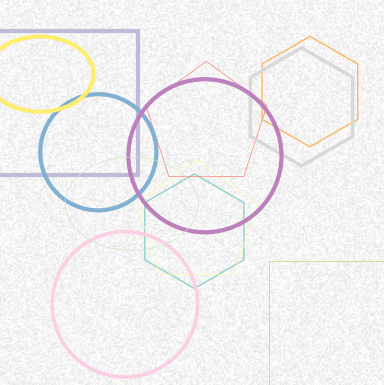[{"shape": "hexagon", "thickness": 1, "radius": 0.74, "center": [0.505, 0.399]}, {"shape": "pentagon", "thickness": 0.5, "radius": 0.82, "center": [0.512, 0.42]}, {"shape": "square", "thickness": 3, "radius": 0.94, "center": [0.171, 0.733]}, {"shape": "pentagon", "thickness": 0.5, "radius": 0.83, "center": [0.536, 0.675]}, {"shape": "circle", "thickness": 3, "radius": 0.75, "center": [0.255, 0.604]}, {"shape": "hexagon", "thickness": 1, "radius": 0.72, "center": [0.805, 0.762]}, {"shape": "square", "thickness": 0.5, "radius": 0.82, "center": [0.862, 0.158]}, {"shape": "circle", "thickness": 2.5, "radius": 0.94, "center": [0.324, 0.21]}, {"shape": "hexagon", "thickness": 2.5, "radius": 0.77, "center": [0.783, 0.722]}, {"shape": "circle", "thickness": 3, "radius": 0.99, "center": [0.532, 0.595]}, {"shape": "oval", "thickness": 0.5, "radius": 0.86, "center": [0.342, 0.471]}, {"shape": "oval", "thickness": 3, "radius": 0.7, "center": [0.104, 0.807]}]